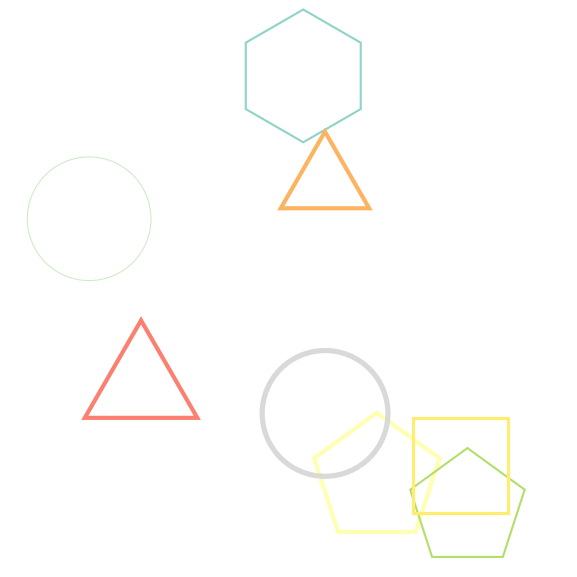[{"shape": "hexagon", "thickness": 1, "radius": 0.57, "center": [0.525, 0.868]}, {"shape": "pentagon", "thickness": 2, "radius": 0.57, "center": [0.652, 0.17]}, {"shape": "triangle", "thickness": 2, "radius": 0.56, "center": [0.244, 0.332]}, {"shape": "triangle", "thickness": 2, "radius": 0.44, "center": [0.563, 0.683]}, {"shape": "pentagon", "thickness": 1, "radius": 0.52, "center": [0.809, 0.119]}, {"shape": "circle", "thickness": 2.5, "radius": 0.54, "center": [0.563, 0.283]}, {"shape": "circle", "thickness": 0.5, "radius": 0.54, "center": [0.154, 0.62]}, {"shape": "square", "thickness": 1.5, "radius": 0.41, "center": [0.798, 0.193]}]